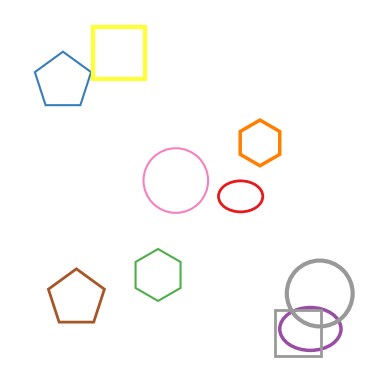[{"shape": "oval", "thickness": 2, "radius": 0.29, "center": [0.625, 0.49]}, {"shape": "pentagon", "thickness": 1.5, "radius": 0.38, "center": [0.164, 0.789]}, {"shape": "hexagon", "thickness": 1.5, "radius": 0.34, "center": [0.411, 0.286]}, {"shape": "oval", "thickness": 2.5, "radius": 0.4, "center": [0.806, 0.146]}, {"shape": "hexagon", "thickness": 2.5, "radius": 0.3, "center": [0.675, 0.629]}, {"shape": "square", "thickness": 3, "radius": 0.34, "center": [0.309, 0.863]}, {"shape": "pentagon", "thickness": 2, "radius": 0.38, "center": [0.198, 0.225]}, {"shape": "circle", "thickness": 1.5, "radius": 0.42, "center": [0.457, 0.531]}, {"shape": "circle", "thickness": 3, "radius": 0.43, "center": [0.83, 0.238]}, {"shape": "square", "thickness": 2, "radius": 0.3, "center": [0.774, 0.134]}]